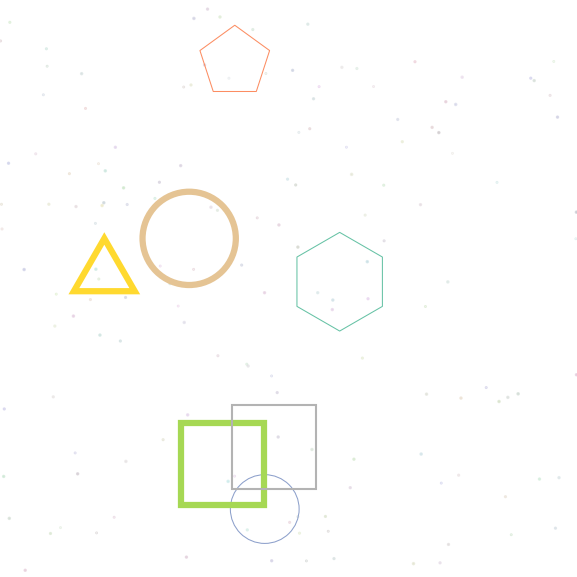[{"shape": "hexagon", "thickness": 0.5, "radius": 0.43, "center": [0.588, 0.511]}, {"shape": "pentagon", "thickness": 0.5, "radius": 0.32, "center": [0.407, 0.892]}, {"shape": "circle", "thickness": 0.5, "radius": 0.3, "center": [0.458, 0.118]}, {"shape": "square", "thickness": 3, "radius": 0.36, "center": [0.386, 0.196]}, {"shape": "triangle", "thickness": 3, "radius": 0.3, "center": [0.181, 0.525]}, {"shape": "circle", "thickness": 3, "radius": 0.4, "center": [0.328, 0.586]}, {"shape": "square", "thickness": 1, "radius": 0.36, "center": [0.474, 0.225]}]